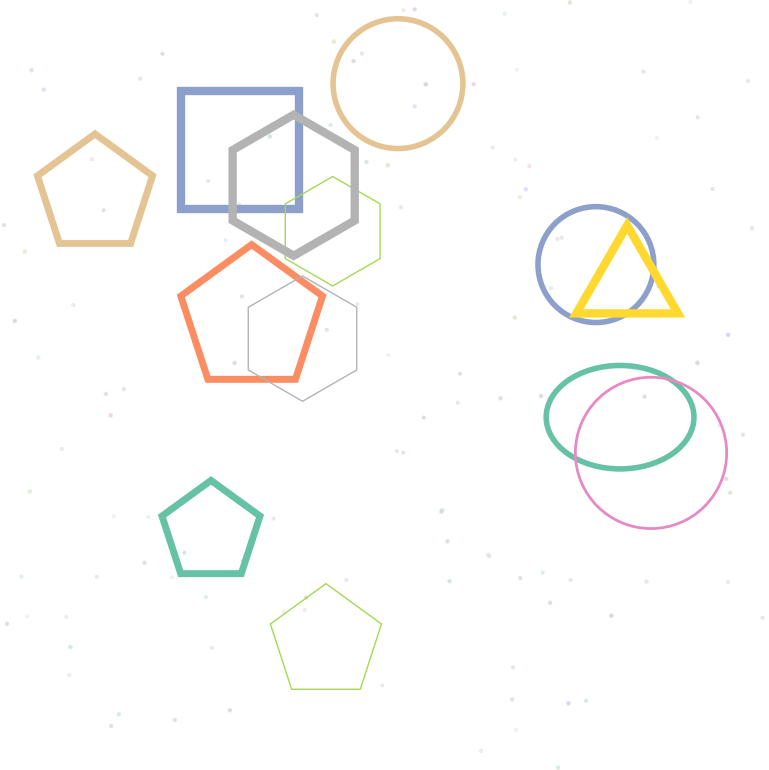[{"shape": "oval", "thickness": 2, "radius": 0.48, "center": [0.805, 0.458]}, {"shape": "pentagon", "thickness": 2.5, "radius": 0.33, "center": [0.274, 0.309]}, {"shape": "pentagon", "thickness": 2.5, "radius": 0.48, "center": [0.327, 0.586]}, {"shape": "circle", "thickness": 2, "radius": 0.38, "center": [0.774, 0.656]}, {"shape": "square", "thickness": 3, "radius": 0.38, "center": [0.312, 0.805]}, {"shape": "circle", "thickness": 1, "radius": 0.49, "center": [0.845, 0.412]}, {"shape": "pentagon", "thickness": 0.5, "radius": 0.38, "center": [0.423, 0.166]}, {"shape": "hexagon", "thickness": 0.5, "radius": 0.36, "center": [0.432, 0.7]}, {"shape": "triangle", "thickness": 3, "radius": 0.38, "center": [0.814, 0.631]}, {"shape": "pentagon", "thickness": 2.5, "radius": 0.39, "center": [0.123, 0.747]}, {"shape": "circle", "thickness": 2, "radius": 0.42, "center": [0.517, 0.891]}, {"shape": "hexagon", "thickness": 3, "radius": 0.46, "center": [0.381, 0.759]}, {"shape": "hexagon", "thickness": 0.5, "radius": 0.41, "center": [0.393, 0.56]}]